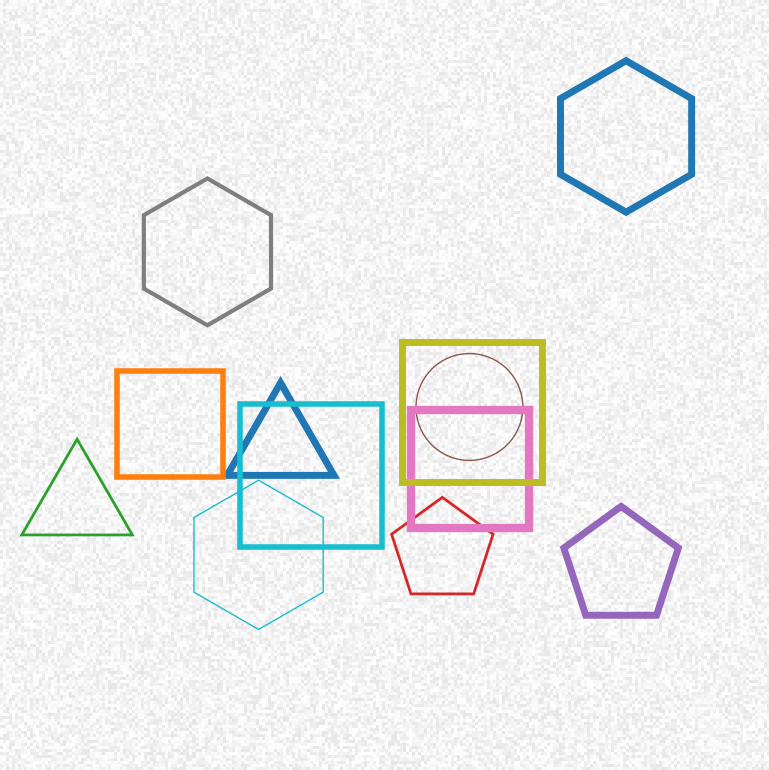[{"shape": "hexagon", "thickness": 2.5, "radius": 0.49, "center": [0.813, 0.823]}, {"shape": "triangle", "thickness": 2.5, "radius": 0.4, "center": [0.364, 0.423]}, {"shape": "square", "thickness": 2, "radius": 0.34, "center": [0.221, 0.449]}, {"shape": "triangle", "thickness": 1, "radius": 0.41, "center": [0.1, 0.347]}, {"shape": "pentagon", "thickness": 1, "radius": 0.35, "center": [0.574, 0.285]}, {"shape": "pentagon", "thickness": 2.5, "radius": 0.39, "center": [0.807, 0.264]}, {"shape": "circle", "thickness": 0.5, "radius": 0.35, "center": [0.61, 0.471]}, {"shape": "square", "thickness": 3, "radius": 0.38, "center": [0.61, 0.391]}, {"shape": "hexagon", "thickness": 1.5, "radius": 0.48, "center": [0.269, 0.673]}, {"shape": "square", "thickness": 2.5, "radius": 0.45, "center": [0.613, 0.464]}, {"shape": "hexagon", "thickness": 0.5, "radius": 0.48, "center": [0.336, 0.279]}, {"shape": "square", "thickness": 2, "radius": 0.46, "center": [0.404, 0.382]}]